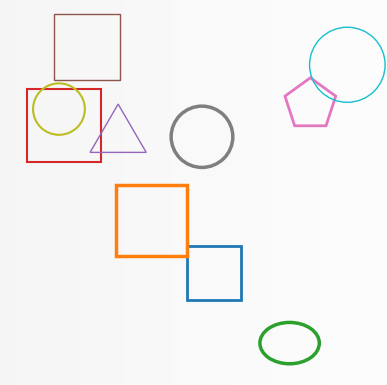[{"shape": "square", "thickness": 2, "radius": 0.35, "center": [0.553, 0.291]}, {"shape": "square", "thickness": 2.5, "radius": 0.46, "center": [0.391, 0.427]}, {"shape": "oval", "thickness": 2.5, "radius": 0.38, "center": [0.747, 0.109]}, {"shape": "square", "thickness": 1.5, "radius": 0.48, "center": [0.165, 0.673]}, {"shape": "triangle", "thickness": 1, "radius": 0.42, "center": [0.305, 0.646]}, {"shape": "square", "thickness": 1, "radius": 0.43, "center": [0.225, 0.878]}, {"shape": "pentagon", "thickness": 2, "radius": 0.34, "center": [0.801, 0.729]}, {"shape": "circle", "thickness": 2.5, "radius": 0.4, "center": [0.521, 0.645]}, {"shape": "circle", "thickness": 1.5, "radius": 0.33, "center": [0.152, 0.717]}, {"shape": "circle", "thickness": 1, "radius": 0.49, "center": [0.896, 0.832]}]